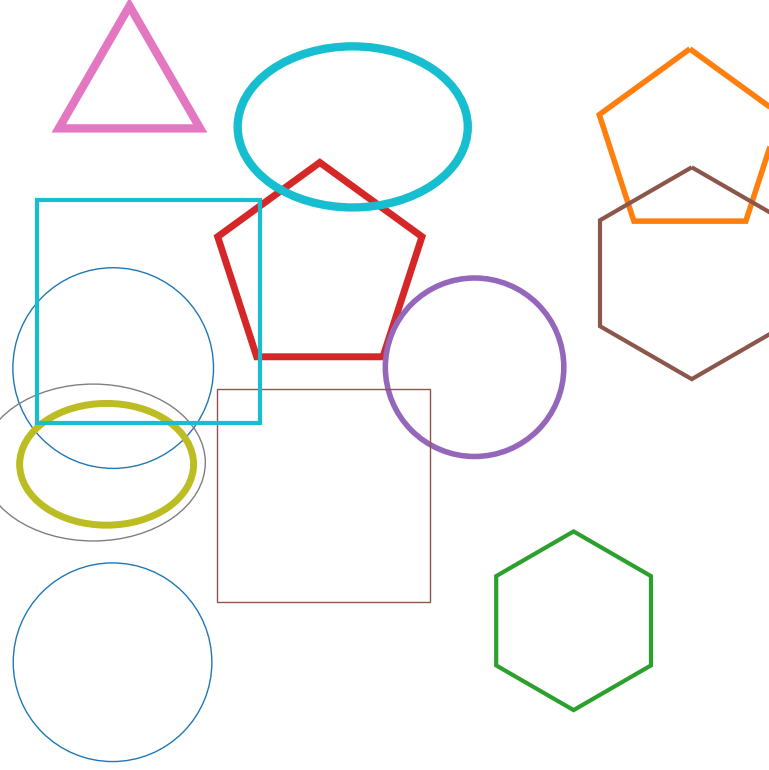[{"shape": "circle", "thickness": 0.5, "radius": 0.65, "center": [0.147, 0.522]}, {"shape": "circle", "thickness": 0.5, "radius": 0.64, "center": [0.146, 0.14]}, {"shape": "pentagon", "thickness": 2, "radius": 0.62, "center": [0.896, 0.813]}, {"shape": "hexagon", "thickness": 1.5, "radius": 0.58, "center": [0.745, 0.194]}, {"shape": "pentagon", "thickness": 2.5, "radius": 0.7, "center": [0.415, 0.649]}, {"shape": "circle", "thickness": 2, "radius": 0.58, "center": [0.616, 0.523]}, {"shape": "square", "thickness": 0.5, "radius": 0.69, "center": [0.421, 0.356]}, {"shape": "hexagon", "thickness": 1.5, "radius": 0.69, "center": [0.898, 0.645]}, {"shape": "triangle", "thickness": 3, "radius": 0.53, "center": [0.168, 0.886]}, {"shape": "oval", "thickness": 0.5, "radius": 0.73, "center": [0.121, 0.399]}, {"shape": "oval", "thickness": 2.5, "radius": 0.56, "center": [0.138, 0.397]}, {"shape": "oval", "thickness": 3, "radius": 0.75, "center": [0.458, 0.835]}, {"shape": "square", "thickness": 1.5, "radius": 0.72, "center": [0.193, 0.596]}]